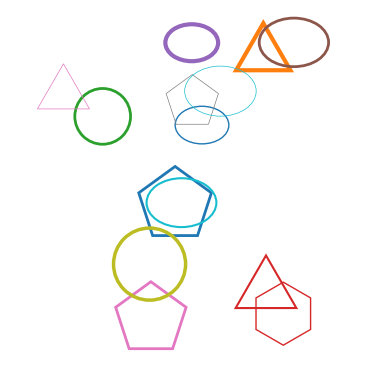[{"shape": "oval", "thickness": 1, "radius": 0.35, "center": [0.525, 0.675]}, {"shape": "pentagon", "thickness": 2, "radius": 0.5, "center": [0.455, 0.468]}, {"shape": "triangle", "thickness": 3, "radius": 0.41, "center": [0.684, 0.858]}, {"shape": "circle", "thickness": 2, "radius": 0.36, "center": [0.267, 0.698]}, {"shape": "triangle", "thickness": 1.5, "radius": 0.46, "center": [0.691, 0.245]}, {"shape": "hexagon", "thickness": 1, "radius": 0.41, "center": [0.736, 0.185]}, {"shape": "oval", "thickness": 3, "radius": 0.34, "center": [0.498, 0.889]}, {"shape": "oval", "thickness": 2, "radius": 0.45, "center": [0.763, 0.89]}, {"shape": "pentagon", "thickness": 2, "radius": 0.48, "center": [0.392, 0.172]}, {"shape": "triangle", "thickness": 0.5, "radius": 0.39, "center": [0.165, 0.756]}, {"shape": "pentagon", "thickness": 0.5, "radius": 0.36, "center": [0.499, 0.735]}, {"shape": "circle", "thickness": 2.5, "radius": 0.47, "center": [0.388, 0.314]}, {"shape": "oval", "thickness": 0.5, "radius": 0.46, "center": [0.573, 0.763]}, {"shape": "oval", "thickness": 1.5, "radius": 0.45, "center": [0.471, 0.474]}]